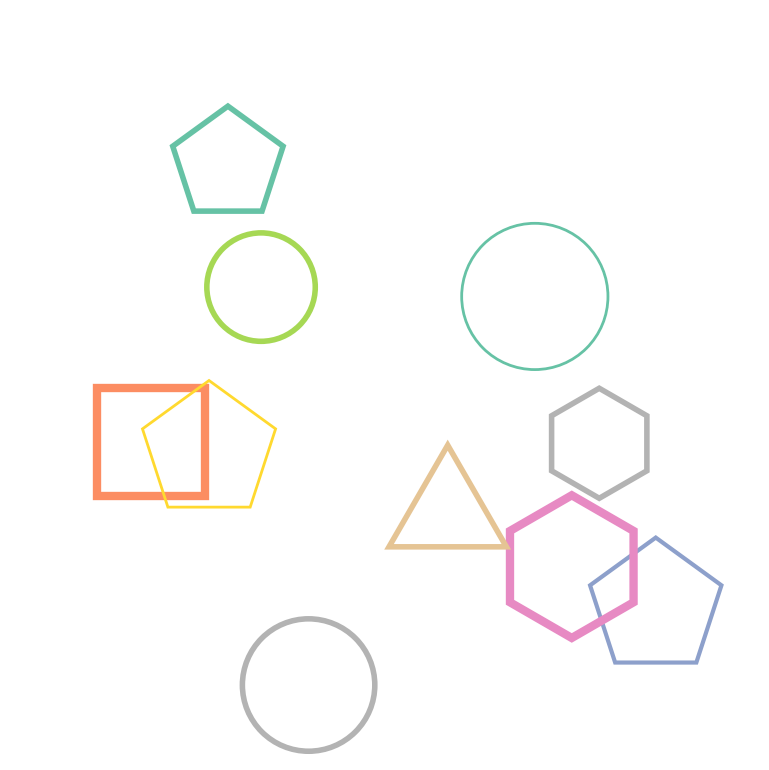[{"shape": "circle", "thickness": 1, "radius": 0.47, "center": [0.695, 0.615]}, {"shape": "pentagon", "thickness": 2, "radius": 0.38, "center": [0.296, 0.787]}, {"shape": "square", "thickness": 3, "radius": 0.35, "center": [0.196, 0.426]}, {"shape": "pentagon", "thickness": 1.5, "radius": 0.45, "center": [0.852, 0.212]}, {"shape": "hexagon", "thickness": 3, "radius": 0.46, "center": [0.743, 0.264]}, {"shape": "circle", "thickness": 2, "radius": 0.35, "center": [0.339, 0.627]}, {"shape": "pentagon", "thickness": 1, "radius": 0.45, "center": [0.271, 0.415]}, {"shape": "triangle", "thickness": 2, "radius": 0.44, "center": [0.581, 0.334]}, {"shape": "circle", "thickness": 2, "radius": 0.43, "center": [0.401, 0.11]}, {"shape": "hexagon", "thickness": 2, "radius": 0.36, "center": [0.778, 0.424]}]